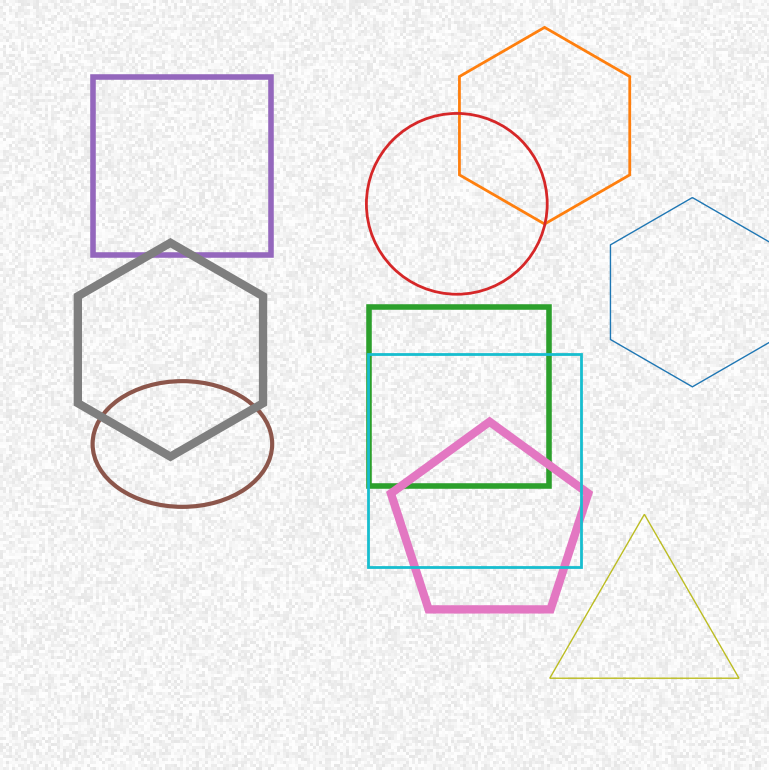[{"shape": "hexagon", "thickness": 0.5, "radius": 0.61, "center": [0.899, 0.621]}, {"shape": "hexagon", "thickness": 1, "radius": 0.64, "center": [0.707, 0.837]}, {"shape": "square", "thickness": 2, "radius": 0.58, "center": [0.596, 0.485]}, {"shape": "circle", "thickness": 1, "radius": 0.59, "center": [0.593, 0.735]}, {"shape": "square", "thickness": 2, "radius": 0.58, "center": [0.237, 0.785]}, {"shape": "oval", "thickness": 1.5, "radius": 0.58, "center": [0.237, 0.423]}, {"shape": "pentagon", "thickness": 3, "radius": 0.67, "center": [0.636, 0.318]}, {"shape": "hexagon", "thickness": 3, "radius": 0.69, "center": [0.221, 0.546]}, {"shape": "triangle", "thickness": 0.5, "radius": 0.71, "center": [0.837, 0.19]}, {"shape": "square", "thickness": 1, "radius": 0.69, "center": [0.617, 0.402]}]